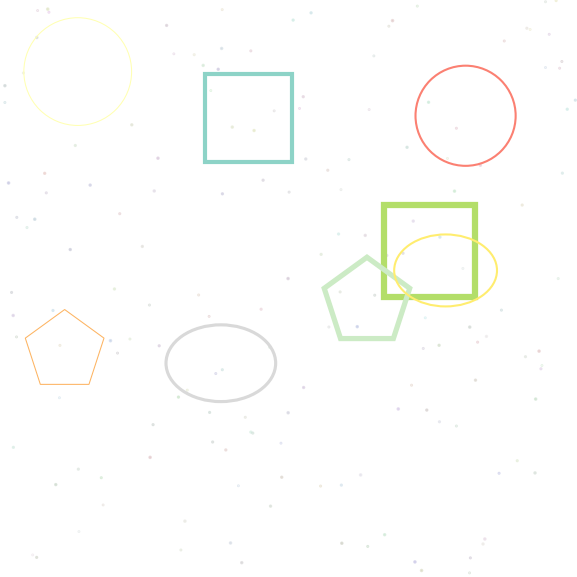[{"shape": "square", "thickness": 2, "radius": 0.38, "center": [0.43, 0.795]}, {"shape": "circle", "thickness": 0.5, "radius": 0.47, "center": [0.135, 0.875]}, {"shape": "circle", "thickness": 1, "radius": 0.43, "center": [0.806, 0.799]}, {"shape": "pentagon", "thickness": 0.5, "radius": 0.36, "center": [0.112, 0.392]}, {"shape": "square", "thickness": 3, "radius": 0.39, "center": [0.743, 0.565]}, {"shape": "oval", "thickness": 1.5, "radius": 0.47, "center": [0.382, 0.37]}, {"shape": "pentagon", "thickness": 2.5, "radius": 0.39, "center": [0.635, 0.476]}, {"shape": "oval", "thickness": 1, "radius": 0.45, "center": [0.772, 0.531]}]